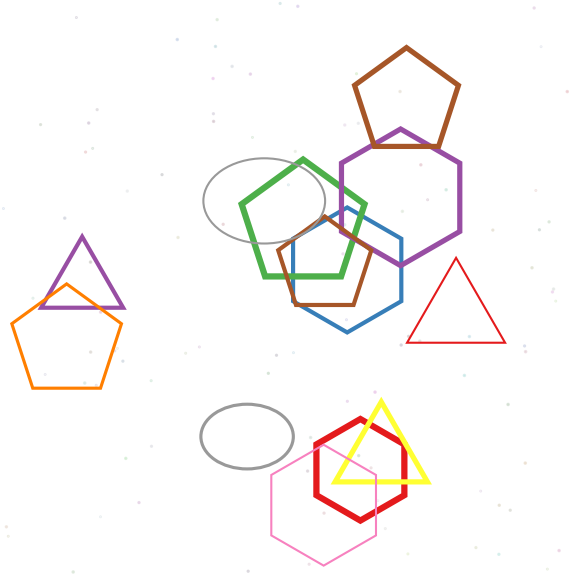[{"shape": "triangle", "thickness": 1, "radius": 0.49, "center": [0.79, 0.455]}, {"shape": "hexagon", "thickness": 3, "radius": 0.44, "center": [0.624, 0.186]}, {"shape": "hexagon", "thickness": 2, "radius": 0.54, "center": [0.601, 0.532]}, {"shape": "pentagon", "thickness": 3, "radius": 0.56, "center": [0.525, 0.611]}, {"shape": "triangle", "thickness": 2, "radius": 0.41, "center": [0.142, 0.507]}, {"shape": "hexagon", "thickness": 2.5, "radius": 0.59, "center": [0.694, 0.657]}, {"shape": "pentagon", "thickness": 1.5, "radius": 0.5, "center": [0.115, 0.408]}, {"shape": "triangle", "thickness": 2.5, "radius": 0.46, "center": [0.66, 0.211]}, {"shape": "pentagon", "thickness": 2.5, "radius": 0.47, "center": [0.704, 0.822]}, {"shape": "pentagon", "thickness": 2, "radius": 0.42, "center": [0.562, 0.54]}, {"shape": "hexagon", "thickness": 1, "radius": 0.52, "center": [0.56, 0.124]}, {"shape": "oval", "thickness": 1, "radius": 0.53, "center": [0.458, 0.651]}, {"shape": "oval", "thickness": 1.5, "radius": 0.4, "center": [0.428, 0.243]}]